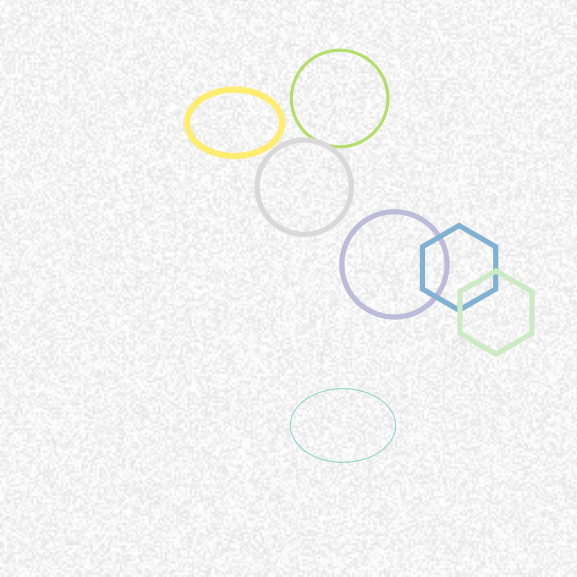[{"shape": "oval", "thickness": 0.5, "radius": 0.46, "center": [0.594, 0.262]}, {"shape": "circle", "thickness": 2.5, "radius": 0.46, "center": [0.683, 0.541]}, {"shape": "hexagon", "thickness": 2.5, "radius": 0.37, "center": [0.795, 0.535]}, {"shape": "circle", "thickness": 1.5, "radius": 0.42, "center": [0.588, 0.829]}, {"shape": "circle", "thickness": 2.5, "radius": 0.41, "center": [0.527, 0.675]}, {"shape": "hexagon", "thickness": 2.5, "radius": 0.36, "center": [0.859, 0.458]}, {"shape": "oval", "thickness": 3, "radius": 0.41, "center": [0.406, 0.786]}]